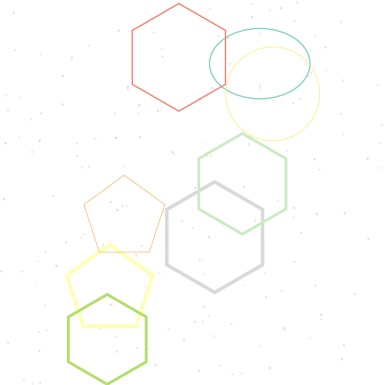[{"shape": "oval", "thickness": 1, "radius": 0.65, "center": [0.675, 0.835]}, {"shape": "pentagon", "thickness": 2.5, "radius": 0.59, "center": [0.285, 0.247]}, {"shape": "hexagon", "thickness": 1, "radius": 0.7, "center": [0.465, 0.851]}, {"shape": "pentagon", "thickness": 0.5, "radius": 0.55, "center": [0.323, 0.435]}, {"shape": "hexagon", "thickness": 2, "radius": 0.58, "center": [0.279, 0.118]}, {"shape": "hexagon", "thickness": 2.5, "radius": 0.72, "center": [0.558, 0.384]}, {"shape": "hexagon", "thickness": 2, "radius": 0.65, "center": [0.63, 0.523]}, {"shape": "circle", "thickness": 0.5, "radius": 0.61, "center": [0.708, 0.756]}]